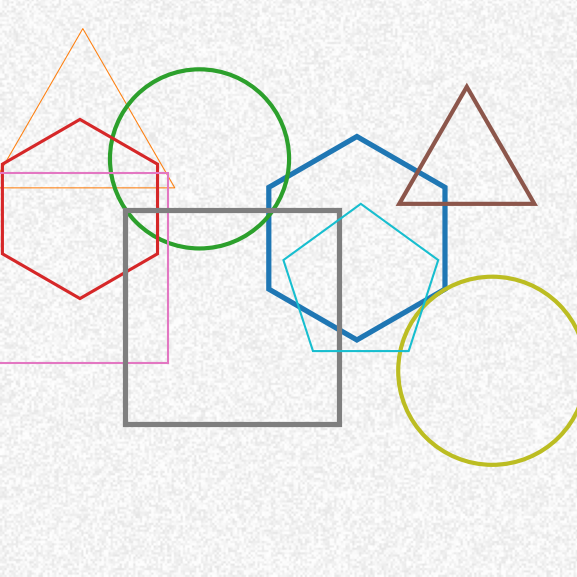[{"shape": "hexagon", "thickness": 2.5, "radius": 0.88, "center": [0.618, 0.587]}, {"shape": "triangle", "thickness": 0.5, "radius": 0.92, "center": [0.143, 0.766]}, {"shape": "circle", "thickness": 2, "radius": 0.78, "center": [0.345, 0.724]}, {"shape": "hexagon", "thickness": 1.5, "radius": 0.78, "center": [0.138, 0.637]}, {"shape": "triangle", "thickness": 2, "radius": 0.68, "center": [0.808, 0.714]}, {"shape": "square", "thickness": 1, "radius": 0.82, "center": [0.126, 0.535]}, {"shape": "square", "thickness": 2.5, "radius": 0.93, "center": [0.402, 0.45]}, {"shape": "circle", "thickness": 2, "radius": 0.81, "center": [0.852, 0.357]}, {"shape": "pentagon", "thickness": 1, "radius": 0.7, "center": [0.625, 0.505]}]